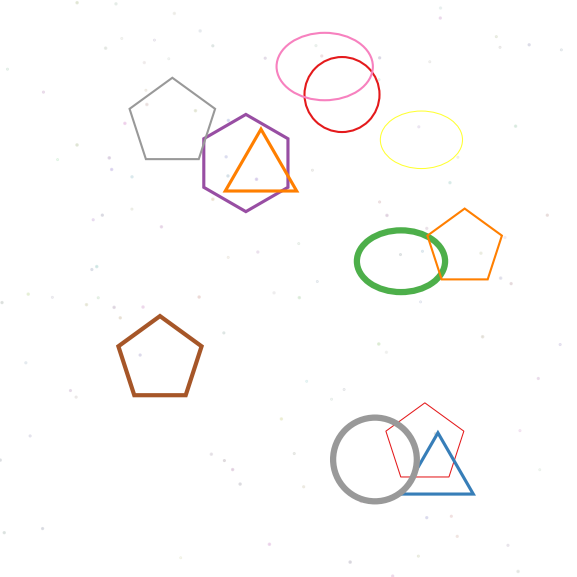[{"shape": "pentagon", "thickness": 0.5, "radius": 0.35, "center": [0.736, 0.231]}, {"shape": "circle", "thickness": 1, "radius": 0.32, "center": [0.592, 0.835]}, {"shape": "triangle", "thickness": 1.5, "radius": 0.35, "center": [0.758, 0.179]}, {"shape": "oval", "thickness": 3, "radius": 0.38, "center": [0.694, 0.547]}, {"shape": "hexagon", "thickness": 1.5, "radius": 0.42, "center": [0.426, 0.717]}, {"shape": "triangle", "thickness": 1.5, "radius": 0.36, "center": [0.452, 0.704]}, {"shape": "pentagon", "thickness": 1, "radius": 0.34, "center": [0.805, 0.57]}, {"shape": "oval", "thickness": 0.5, "radius": 0.36, "center": [0.73, 0.757]}, {"shape": "pentagon", "thickness": 2, "radius": 0.38, "center": [0.277, 0.376]}, {"shape": "oval", "thickness": 1, "radius": 0.42, "center": [0.562, 0.884]}, {"shape": "pentagon", "thickness": 1, "radius": 0.39, "center": [0.298, 0.787]}, {"shape": "circle", "thickness": 3, "radius": 0.36, "center": [0.649, 0.204]}]